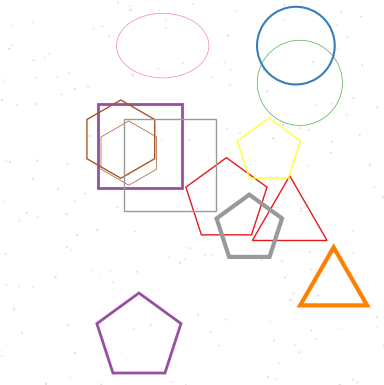[{"shape": "triangle", "thickness": 1, "radius": 0.56, "center": [0.753, 0.431]}, {"shape": "pentagon", "thickness": 1, "radius": 0.55, "center": [0.588, 0.48]}, {"shape": "circle", "thickness": 1.5, "radius": 0.5, "center": [0.769, 0.881]}, {"shape": "circle", "thickness": 0.5, "radius": 0.55, "center": [0.779, 0.785]}, {"shape": "pentagon", "thickness": 2, "radius": 0.57, "center": [0.361, 0.124]}, {"shape": "square", "thickness": 2, "radius": 0.55, "center": [0.363, 0.622]}, {"shape": "triangle", "thickness": 3, "radius": 0.5, "center": [0.867, 0.257]}, {"shape": "pentagon", "thickness": 1, "radius": 0.43, "center": [0.699, 0.607]}, {"shape": "hexagon", "thickness": 0.5, "radius": 0.42, "center": [0.335, 0.602]}, {"shape": "hexagon", "thickness": 1, "radius": 0.51, "center": [0.314, 0.639]}, {"shape": "oval", "thickness": 0.5, "radius": 0.6, "center": [0.423, 0.882]}, {"shape": "square", "thickness": 1, "radius": 0.6, "center": [0.442, 0.571]}, {"shape": "pentagon", "thickness": 3, "radius": 0.45, "center": [0.648, 0.405]}]